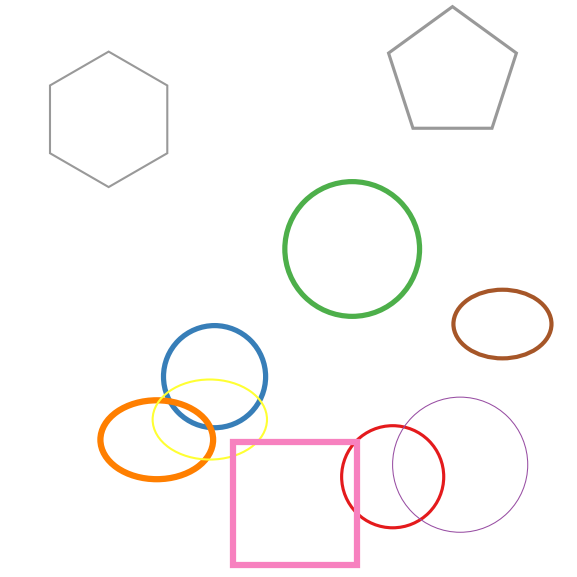[{"shape": "circle", "thickness": 1.5, "radius": 0.44, "center": [0.68, 0.174]}, {"shape": "circle", "thickness": 2.5, "radius": 0.44, "center": [0.372, 0.347]}, {"shape": "circle", "thickness": 2.5, "radius": 0.58, "center": [0.61, 0.568]}, {"shape": "circle", "thickness": 0.5, "radius": 0.58, "center": [0.797, 0.194]}, {"shape": "oval", "thickness": 3, "radius": 0.49, "center": [0.271, 0.238]}, {"shape": "oval", "thickness": 1, "radius": 0.5, "center": [0.363, 0.273]}, {"shape": "oval", "thickness": 2, "radius": 0.42, "center": [0.87, 0.438]}, {"shape": "square", "thickness": 3, "radius": 0.53, "center": [0.511, 0.128]}, {"shape": "hexagon", "thickness": 1, "radius": 0.59, "center": [0.188, 0.792]}, {"shape": "pentagon", "thickness": 1.5, "radius": 0.58, "center": [0.784, 0.871]}]